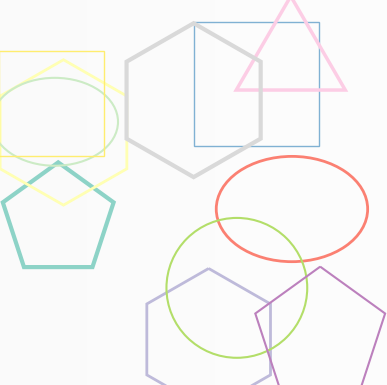[{"shape": "pentagon", "thickness": 3, "radius": 0.75, "center": [0.15, 0.428]}, {"shape": "hexagon", "thickness": 2, "radius": 0.94, "center": [0.164, 0.656]}, {"shape": "hexagon", "thickness": 2, "radius": 0.92, "center": [0.538, 0.118]}, {"shape": "oval", "thickness": 2, "radius": 0.98, "center": [0.753, 0.457]}, {"shape": "square", "thickness": 1, "radius": 0.8, "center": [0.661, 0.781]}, {"shape": "circle", "thickness": 1.5, "radius": 0.91, "center": [0.611, 0.252]}, {"shape": "triangle", "thickness": 2.5, "radius": 0.81, "center": [0.75, 0.847]}, {"shape": "hexagon", "thickness": 3, "radius": 1.0, "center": [0.5, 0.74]}, {"shape": "pentagon", "thickness": 1.5, "radius": 0.88, "center": [0.826, 0.131]}, {"shape": "oval", "thickness": 1.5, "radius": 0.82, "center": [0.141, 0.684]}, {"shape": "square", "thickness": 1, "radius": 0.68, "center": [0.134, 0.73]}]